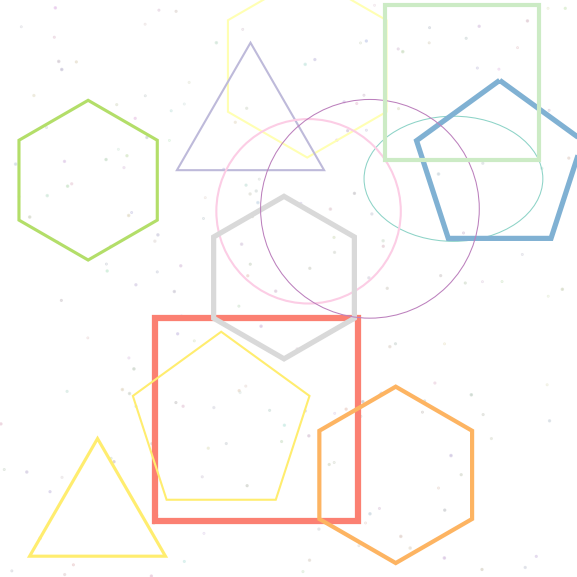[{"shape": "oval", "thickness": 0.5, "radius": 0.77, "center": [0.785, 0.69]}, {"shape": "hexagon", "thickness": 1, "radius": 0.79, "center": [0.532, 0.885]}, {"shape": "triangle", "thickness": 1, "radius": 0.74, "center": [0.434, 0.778]}, {"shape": "square", "thickness": 3, "radius": 0.88, "center": [0.444, 0.273]}, {"shape": "pentagon", "thickness": 2.5, "radius": 0.76, "center": [0.865, 0.709]}, {"shape": "hexagon", "thickness": 2, "radius": 0.76, "center": [0.685, 0.177]}, {"shape": "hexagon", "thickness": 1.5, "radius": 0.69, "center": [0.153, 0.687]}, {"shape": "circle", "thickness": 1, "radius": 0.8, "center": [0.534, 0.633]}, {"shape": "hexagon", "thickness": 2.5, "radius": 0.7, "center": [0.492, 0.518]}, {"shape": "circle", "thickness": 0.5, "radius": 0.95, "center": [0.641, 0.638]}, {"shape": "square", "thickness": 2, "radius": 0.67, "center": [0.8, 0.856]}, {"shape": "pentagon", "thickness": 1, "radius": 0.8, "center": [0.383, 0.264]}, {"shape": "triangle", "thickness": 1.5, "radius": 0.68, "center": [0.169, 0.104]}]